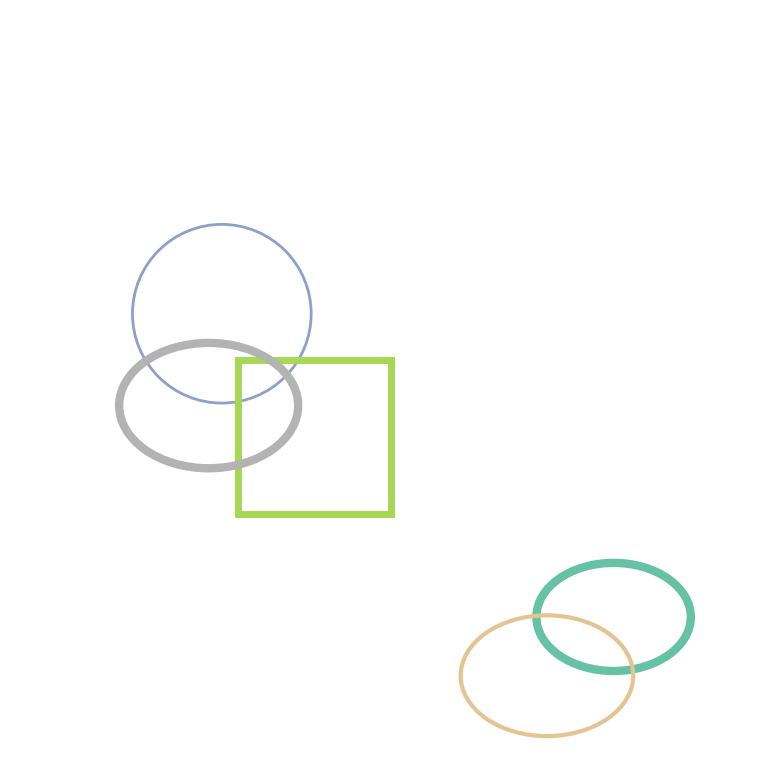[{"shape": "oval", "thickness": 3, "radius": 0.5, "center": [0.797, 0.199]}, {"shape": "circle", "thickness": 1, "radius": 0.58, "center": [0.288, 0.593]}, {"shape": "square", "thickness": 2.5, "radius": 0.5, "center": [0.409, 0.433]}, {"shape": "oval", "thickness": 1.5, "radius": 0.56, "center": [0.71, 0.122]}, {"shape": "oval", "thickness": 3, "radius": 0.58, "center": [0.271, 0.473]}]